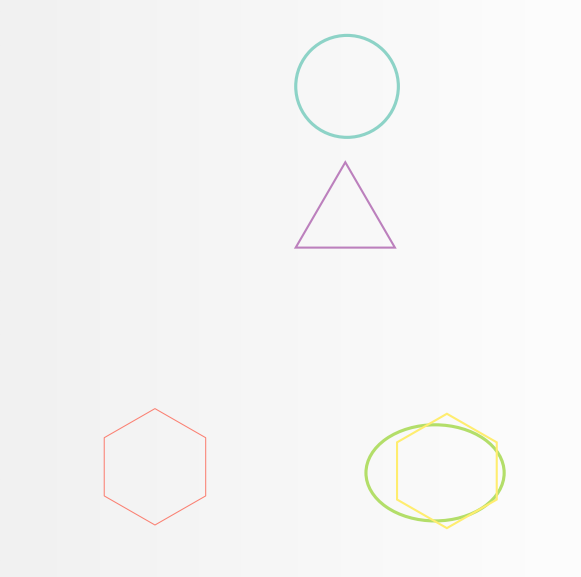[{"shape": "circle", "thickness": 1.5, "radius": 0.44, "center": [0.597, 0.85]}, {"shape": "hexagon", "thickness": 0.5, "radius": 0.5, "center": [0.267, 0.191]}, {"shape": "oval", "thickness": 1.5, "radius": 0.59, "center": [0.748, 0.18]}, {"shape": "triangle", "thickness": 1, "radius": 0.49, "center": [0.594, 0.62]}, {"shape": "hexagon", "thickness": 1, "radius": 0.5, "center": [0.769, 0.184]}]